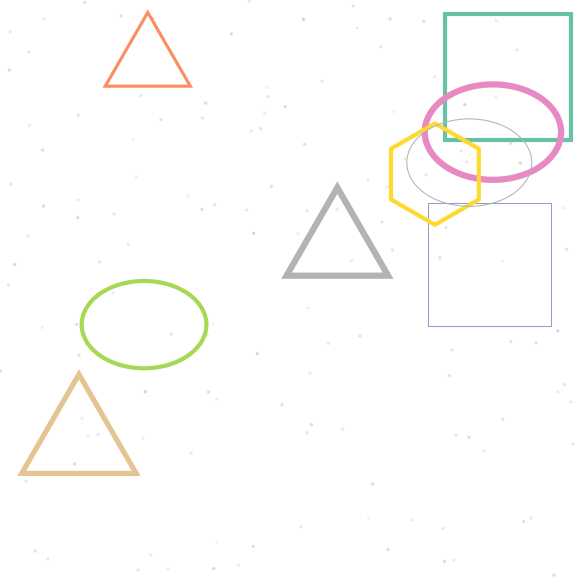[{"shape": "square", "thickness": 2, "radius": 0.55, "center": [0.88, 0.866]}, {"shape": "triangle", "thickness": 1.5, "radius": 0.43, "center": [0.256, 0.892]}, {"shape": "square", "thickness": 0.5, "radius": 0.53, "center": [0.847, 0.542]}, {"shape": "oval", "thickness": 3, "radius": 0.59, "center": [0.854, 0.77]}, {"shape": "oval", "thickness": 2, "radius": 0.54, "center": [0.249, 0.437]}, {"shape": "hexagon", "thickness": 2, "radius": 0.44, "center": [0.753, 0.698]}, {"shape": "triangle", "thickness": 2.5, "radius": 0.57, "center": [0.137, 0.237]}, {"shape": "oval", "thickness": 0.5, "radius": 0.54, "center": [0.813, 0.718]}, {"shape": "triangle", "thickness": 3, "radius": 0.51, "center": [0.584, 0.573]}]